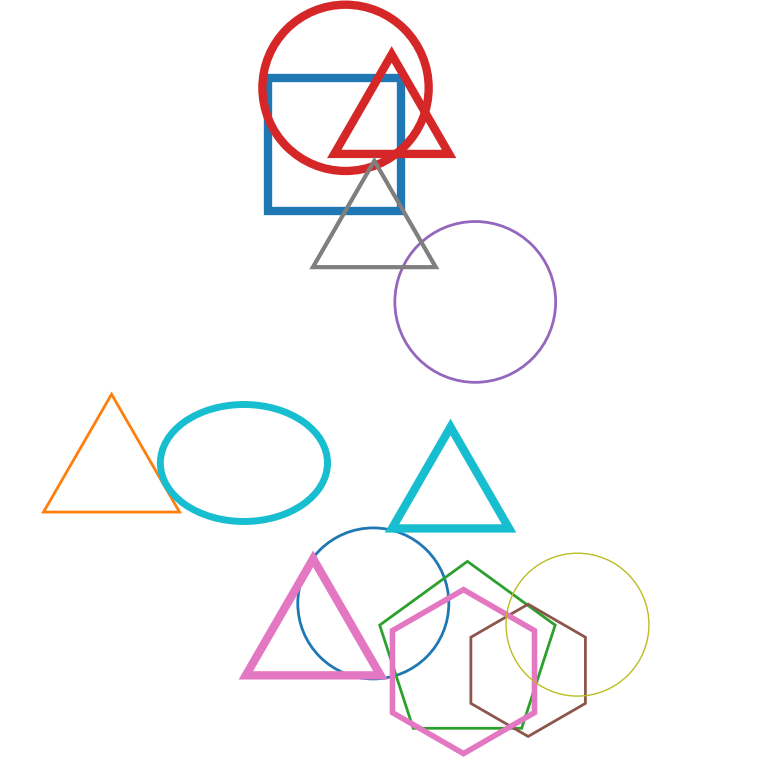[{"shape": "square", "thickness": 3, "radius": 0.43, "center": [0.434, 0.812]}, {"shape": "circle", "thickness": 1, "radius": 0.49, "center": [0.485, 0.216]}, {"shape": "triangle", "thickness": 1, "radius": 0.51, "center": [0.145, 0.386]}, {"shape": "pentagon", "thickness": 1, "radius": 0.6, "center": [0.607, 0.151]}, {"shape": "circle", "thickness": 3, "radius": 0.54, "center": [0.449, 0.886]}, {"shape": "triangle", "thickness": 3, "radius": 0.43, "center": [0.509, 0.843]}, {"shape": "circle", "thickness": 1, "radius": 0.52, "center": [0.617, 0.608]}, {"shape": "hexagon", "thickness": 1, "radius": 0.43, "center": [0.686, 0.129]}, {"shape": "triangle", "thickness": 3, "radius": 0.5, "center": [0.407, 0.173]}, {"shape": "hexagon", "thickness": 2, "radius": 0.53, "center": [0.602, 0.128]}, {"shape": "triangle", "thickness": 1.5, "radius": 0.46, "center": [0.486, 0.699]}, {"shape": "circle", "thickness": 0.5, "radius": 0.46, "center": [0.75, 0.189]}, {"shape": "triangle", "thickness": 3, "radius": 0.44, "center": [0.585, 0.358]}, {"shape": "oval", "thickness": 2.5, "radius": 0.54, "center": [0.317, 0.399]}]